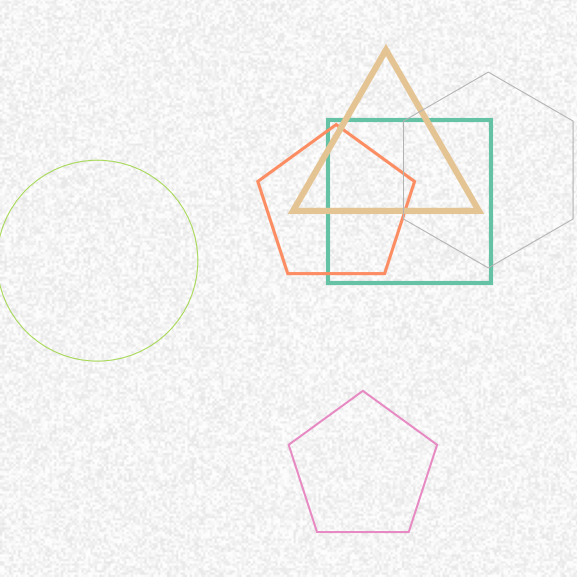[{"shape": "square", "thickness": 2, "radius": 0.71, "center": [0.709, 0.65]}, {"shape": "pentagon", "thickness": 1.5, "radius": 0.71, "center": [0.582, 0.641]}, {"shape": "pentagon", "thickness": 1, "radius": 0.68, "center": [0.628, 0.187]}, {"shape": "circle", "thickness": 0.5, "radius": 0.87, "center": [0.169, 0.548]}, {"shape": "triangle", "thickness": 3, "radius": 0.93, "center": [0.668, 0.727]}, {"shape": "hexagon", "thickness": 0.5, "radius": 0.85, "center": [0.846, 0.705]}]